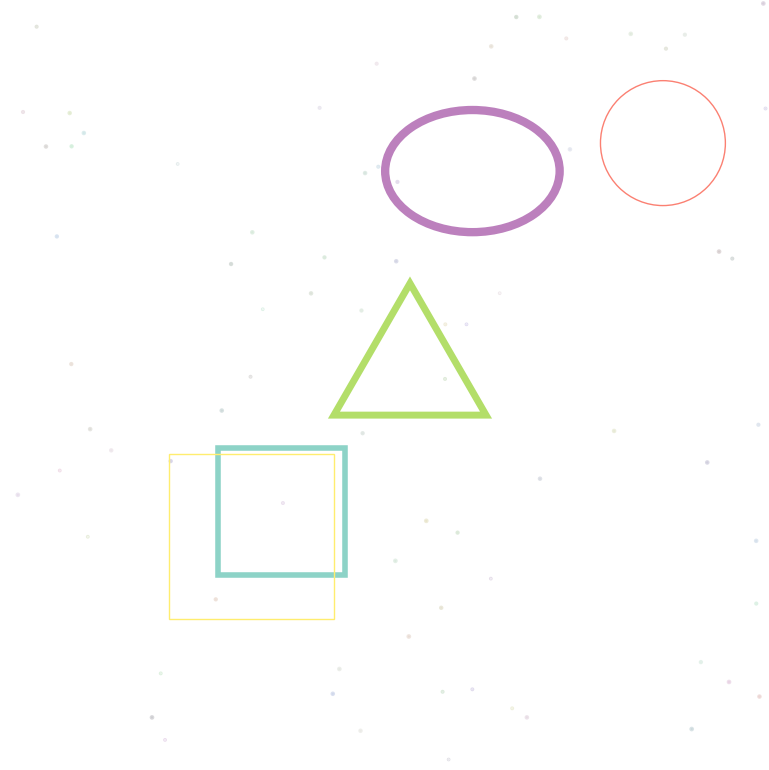[{"shape": "square", "thickness": 2, "radius": 0.41, "center": [0.365, 0.335]}, {"shape": "circle", "thickness": 0.5, "radius": 0.41, "center": [0.861, 0.814]}, {"shape": "triangle", "thickness": 2.5, "radius": 0.57, "center": [0.532, 0.518]}, {"shape": "oval", "thickness": 3, "radius": 0.57, "center": [0.614, 0.778]}, {"shape": "square", "thickness": 0.5, "radius": 0.54, "center": [0.327, 0.303]}]